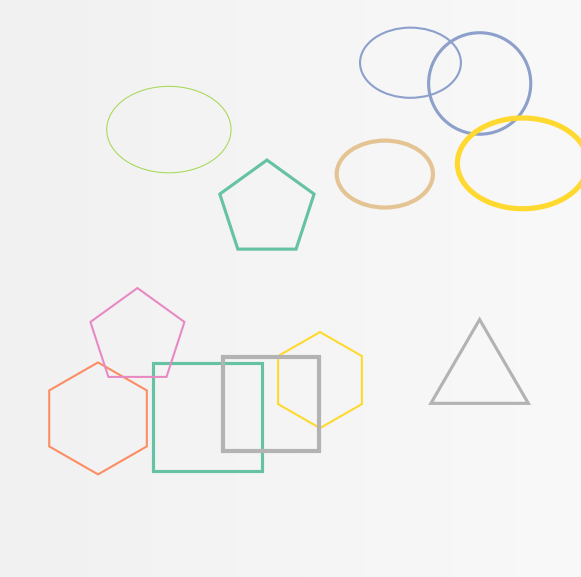[{"shape": "pentagon", "thickness": 1.5, "radius": 0.43, "center": [0.459, 0.637]}, {"shape": "square", "thickness": 1.5, "radius": 0.47, "center": [0.358, 0.277]}, {"shape": "hexagon", "thickness": 1, "radius": 0.48, "center": [0.169, 0.275]}, {"shape": "circle", "thickness": 1.5, "radius": 0.44, "center": [0.825, 0.855]}, {"shape": "oval", "thickness": 1, "radius": 0.43, "center": [0.706, 0.891]}, {"shape": "pentagon", "thickness": 1, "radius": 0.43, "center": [0.236, 0.415]}, {"shape": "oval", "thickness": 0.5, "radius": 0.53, "center": [0.291, 0.775]}, {"shape": "oval", "thickness": 2.5, "radius": 0.56, "center": [0.899, 0.716]}, {"shape": "hexagon", "thickness": 1, "radius": 0.42, "center": [0.551, 0.341]}, {"shape": "oval", "thickness": 2, "radius": 0.41, "center": [0.662, 0.698]}, {"shape": "triangle", "thickness": 1.5, "radius": 0.48, "center": [0.825, 0.349]}, {"shape": "square", "thickness": 2, "radius": 0.41, "center": [0.466, 0.3]}]